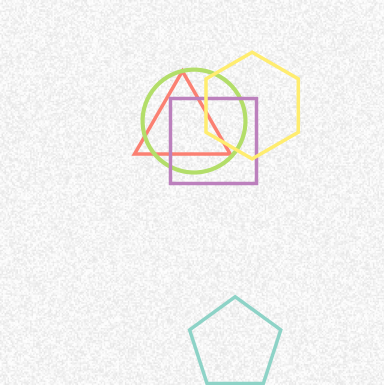[{"shape": "pentagon", "thickness": 2.5, "radius": 0.62, "center": [0.611, 0.105]}, {"shape": "triangle", "thickness": 2.5, "radius": 0.72, "center": [0.474, 0.672]}, {"shape": "circle", "thickness": 3, "radius": 0.67, "center": [0.504, 0.686]}, {"shape": "square", "thickness": 2.5, "radius": 0.56, "center": [0.553, 0.635]}, {"shape": "hexagon", "thickness": 2.5, "radius": 0.69, "center": [0.655, 0.726]}]